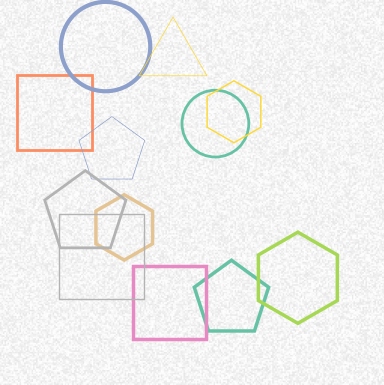[{"shape": "pentagon", "thickness": 2.5, "radius": 0.51, "center": [0.601, 0.222]}, {"shape": "circle", "thickness": 2, "radius": 0.43, "center": [0.559, 0.679]}, {"shape": "square", "thickness": 2, "radius": 0.48, "center": [0.142, 0.708]}, {"shape": "circle", "thickness": 3, "radius": 0.58, "center": [0.274, 0.879]}, {"shape": "pentagon", "thickness": 0.5, "radius": 0.45, "center": [0.291, 0.608]}, {"shape": "square", "thickness": 2.5, "radius": 0.47, "center": [0.441, 0.215]}, {"shape": "hexagon", "thickness": 2.5, "radius": 0.59, "center": [0.774, 0.279]}, {"shape": "triangle", "thickness": 0.5, "radius": 0.51, "center": [0.449, 0.854]}, {"shape": "hexagon", "thickness": 1, "radius": 0.4, "center": [0.608, 0.71]}, {"shape": "hexagon", "thickness": 2.5, "radius": 0.42, "center": [0.323, 0.409]}, {"shape": "square", "thickness": 1, "radius": 0.55, "center": [0.263, 0.334]}, {"shape": "pentagon", "thickness": 2, "radius": 0.55, "center": [0.222, 0.446]}]